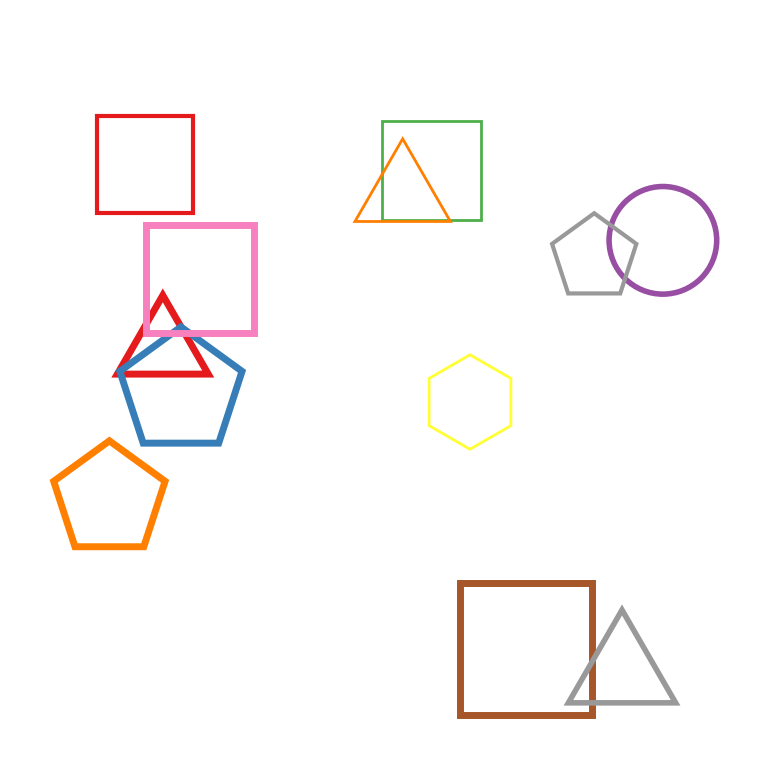[{"shape": "triangle", "thickness": 2.5, "radius": 0.34, "center": [0.211, 0.548]}, {"shape": "square", "thickness": 1.5, "radius": 0.31, "center": [0.188, 0.786]}, {"shape": "pentagon", "thickness": 2.5, "radius": 0.42, "center": [0.235, 0.492]}, {"shape": "square", "thickness": 1, "radius": 0.32, "center": [0.56, 0.778]}, {"shape": "circle", "thickness": 2, "radius": 0.35, "center": [0.861, 0.688]}, {"shape": "triangle", "thickness": 1, "radius": 0.36, "center": [0.523, 0.748]}, {"shape": "pentagon", "thickness": 2.5, "radius": 0.38, "center": [0.142, 0.351]}, {"shape": "hexagon", "thickness": 1, "radius": 0.31, "center": [0.61, 0.478]}, {"shape": "square", "thickness": 2.5, "radius": 0.43, "center": [0.683, 0.157]}, {"shape": "square", "thickness": 2.5, "radius": 0.35, "center": [0.26, 0.638]}, {"shape": "triangle", "thickness": 2, "radius": 0.4, "center": [0.808, 0.127]}, {"shape": "pentagon", "thickness": 1.5, "radius": 0.29, "center": [0.772, 0.665]}]